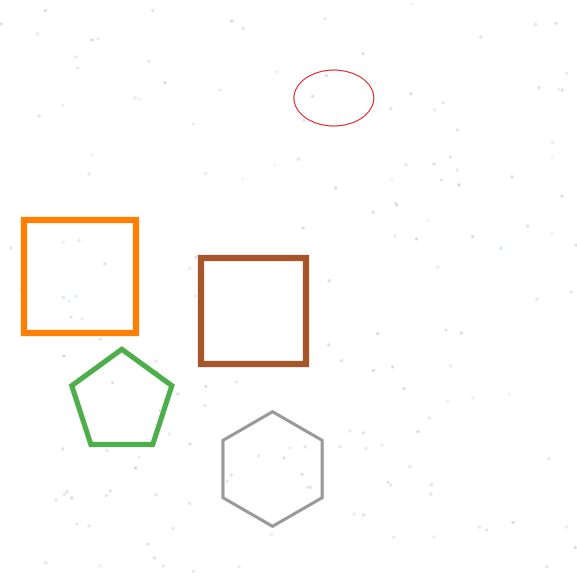[{"shape": "oval", "thickness": 0.5, "radius": 0.35, "center": [0.578, 0.829]}, {"shape": "pentagon", "thickness": 2.5, "radius": 0.46, "center": [0.211, 0.303]}, {"shape": "square", "thickness": 3, "radius": 0.49, "center": [0.138, 0.52]}, {"shape": "square", "thickness": 3, "radius": 0.46, "center": [0.439, 0.46]}, {"shape": "hexagon", "thickness": 1.5, "radius": 0.5, "center": [0.472, 0.187]}]